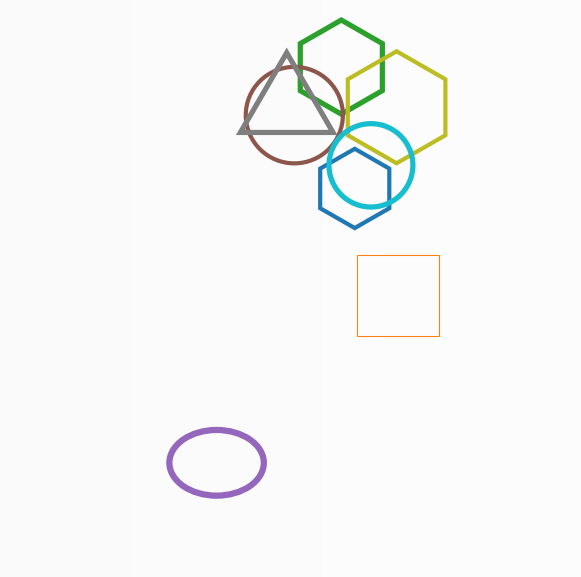[{"shape": "hexagon", "thickness": 2, "radius": 0.34, "center": [0.61, 0.673]}, {"shape": "square", "thickness": 0.5, "radius": 0.35, "center": [0.685, 0.488]}, {"shape": "hexagon", "thickness": 2.5, "radius": 0.41, "center": [0.587, 0.883]}, {"shape": "oval", "thickness": 3, "radius": 0.41, "center": [0.373, 0.198]}, {"shape": "circle", "thickness": 2, "radius": 0.42, "center": [0.506, 0.8]}, {"shape": "triangle", "thickness": 2.5, "radius": 0.46, "center": [0.493, 0.816]}, {"shape": "hexagon", "thickness": 2, "radius": 0.48, "center": [0.682, 0.813]}, {"shape": "circle", "thickness": 2.5, "radius": 0.36, "center": [0.638, 0.713]}]